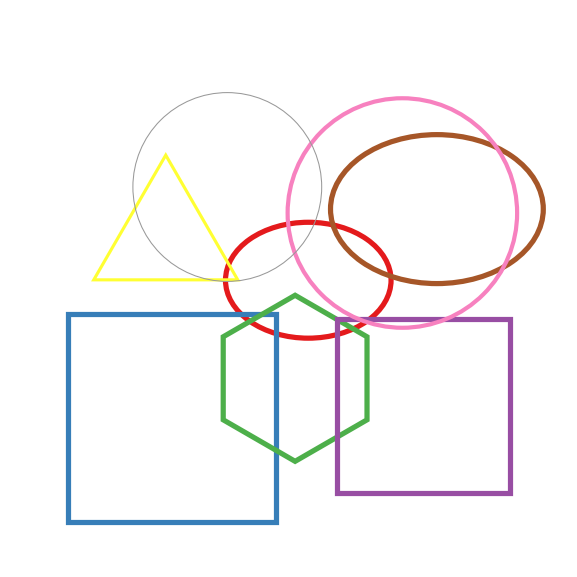[{"shape": "oval", "thickness": 2.5, "radius": 0.72, "center": [0.534, 0.514]}, {"shape": "square", "thickness": 2.5, "radius": 0.9, "center": [0.298, 0.275]}, {"shape": "hexagon", "thickness": 2.5, "radius": 0.72, "center": [0.511, 0.344]}, {"shape": "square", "thickness": 2.5, "radius": 0.75, "center": [0.733, 0.296]}, {"shape": "triangle", "thickness": 1.5, "radius": 0.72, "center": [0.287, 0.587]}, {"shape": "oval", "thickness": 2.5, "radius": 0.92, "center": [0.757, 0.637]}, {"shape": "circle", "thickness": 2, "radius": 0.99, "center": [0.697, 0.63]}, {"shape": "circle", "thickness": 0.5, "radius": 0.82, "center": [0.394, 0.675]}]